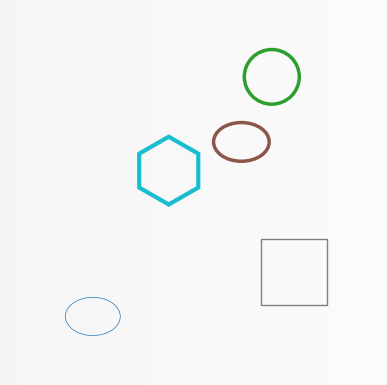[{"shape": "oval", "thickness": 0.5, "radius": 0.35, "center": [0.239, 0.178]}, {"shape": "circle", "thickness": 2.5, "radius": 0.35, "center": [0.701, 0.8]}, {"shape": "oval", "thickness": 2.5, "radius": 0.36, "center": [0.623, 0.631]}, {"shape": "square", "thickness": 1, "radius": 0.43, "center": [0.759, 0.293]}, {"shape": "hexagon", "thickness": 3, "radius": 0.44, "center": [0.435, 0.557]}]